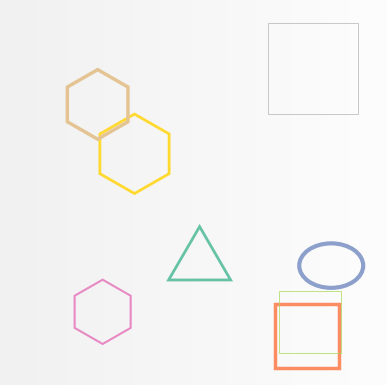[{"shape": "triangle", "thickness": 2, "radius": 0.46, "center": [0.515, 0.319]}, {"shape": "square", "thickness": 2.5, "radius": 0.42, "center": [0.792, 0.128]}, {"shape": "oval", "thickness": 3, "radius": 0.41, "center": [0.855, 0.31]}, {"shape": "hexagon", "thickness": 1.5, "radius": 0.42, "center": [0.265, 0.19]}, {"shape": "square", "thickness": 0.5, "radius": 0.4, "center": [0.801, 0.163]}, {"shape": "hexagon", "thickness": 2, "radius": 0.52, "center": [0.347, 0.6]}, {"shape": "hexagon", "thickness": 2.5, "radius": 0.45, "center": [0.252, 0.729]}, {"shape": "square", "thickness": 0.5, "radius": 0.59, "center": [0.808, 0.822]}]